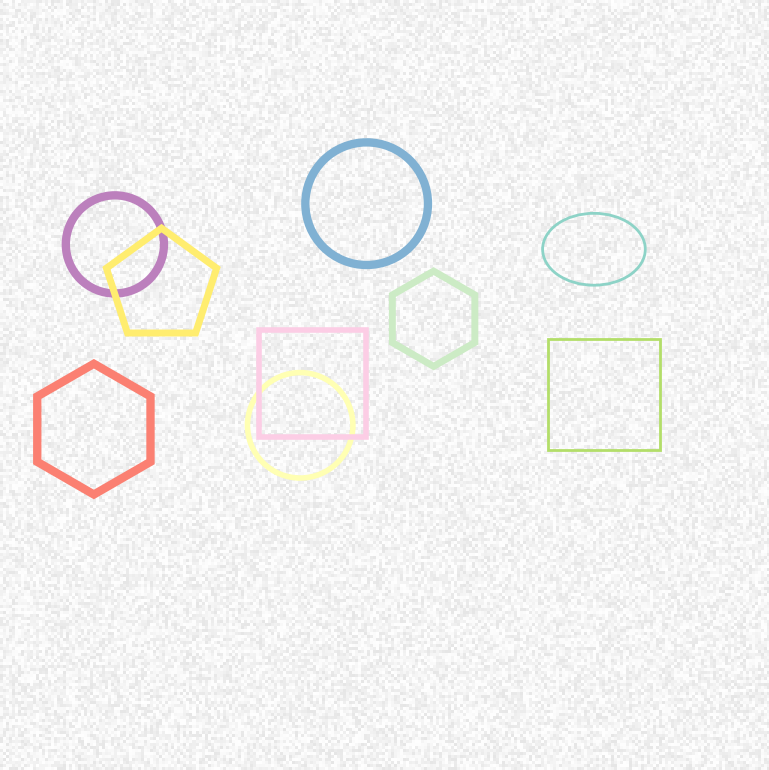[{"shape": "oval", "thickness": 1, "radius": 0.33, "center": [0.771, 0.676]}, {"shape": "circle", "thickness": 2, "radius": 0.34, "center": [0.39, 0.448]}, {"shape": "hexagon", "thickness": 3, "radius": 0.42, "center": [0.122, 0.443]}, {"shape": "circle", "thickness": 3, "radius": 0.4, "center": [0.476, 0.735]}, {"shape": "square", "thickness": 1, "radius": 0.36, "center": [0.784, 0.488]}, {"shape": "square", "thickness": 2, "radius": 0.35, "center": [0.406, 0.502]}, {"shape": "circle", "thickness": 3, "radius": 0.32, "center": [0.149, 0.683]}, {"shape": "hexagon", "thickness": 2.5, "radius": 0.31, "center": [0.563, 0.586]}, {"shape": "pentagon", "thickness": 2.5, "radius": 0.38, "center": [0.21, 0.628]}]